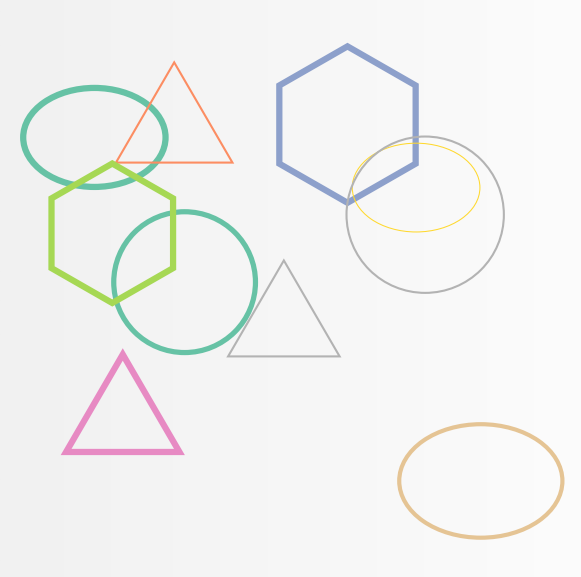[{"shape": "oval", "thickness": 3, "radius": 0.61, "center": [0.162, 0.761]}, {"shape": "circle", "thickness": 2.5, "radius": 0.61, "center": [0.318, 0.511]}, {"shape": "triangle", "thickness": 1, "radius": 0.58, "center": [0.3, 0.775]}, {"shape": "hexagon", "thickness": 3, "radius": 0.68, "center": [0.598, 0.783]}, {"shape": "triangle", "thickness": 3, "radius": 0.56, "center": [0.211, 0.273]}, {"shape": "hexagon", "thickness": 3, "radius": 0.6, "center": [0.193, 0.595]}, {"shape": "oval", "thickness": 0.5, "radius": 0.55, "center": [0.716, 0.674]}, {"shape": "oval", "thickness": 2, "radius": 0.7, "center": [0.827, 0.166]}, {"shape": "triangle", "thickness": 1, "radius": 0.55, "center": [0.488, 0.437]}, {"shape": "circle", "thickness": 1, "radius": 0.68, "center": [0.732, 0.627]}]